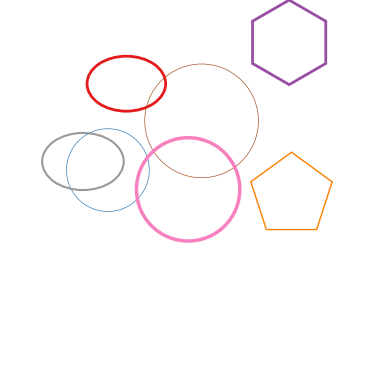[{"shape": "oval", "thickness": 2, "radius": 0.51, "center": [0.328, 0.783]}, {"shape": "circle", "thickness": 0.5, "radius": 0.54, "center": [0.28, 0.558]}, {"shape": "hexagon", "thickness": 2, "radius": 0.55, "center": [0.751, 0.89]}, {"shape": "pentagon", "thickness": 1, "radius": 0.56, "center": [0.757, 0.494]}, {"shape": "circle", "thickness": 0.5, "radius": 0.74, "center": [0.524, 0.686]}, {"shape": "circle", "thickness": 2.5, "radius": 0.67, "center": [0.489, 0.508]}, {"shape": "oval", "thickness": 1.5, "radius": 0.53, "center": [0.215, 0.581]}]